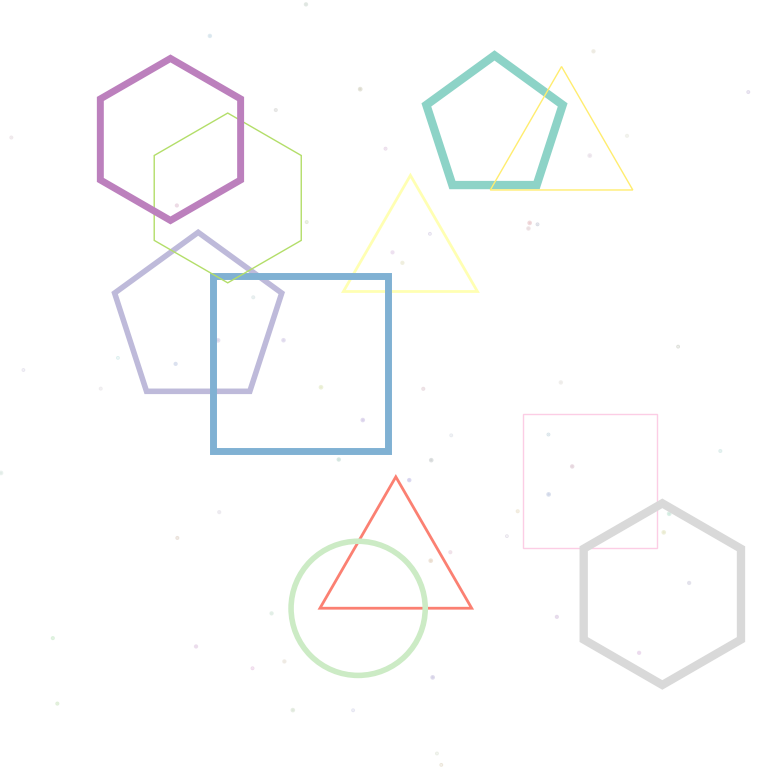[{"shape": "pentagon", "thickness": 3, "radius": 0.47, "center": [0.642, 0.835]}, {"shape": "triangle", "thickness": 1, "radius": 0.5, "center": [0.533, 0.672]}, {"shape": "pentagon", "thickness": 2, "radius": 0.57, "center": [0.257, 0.584]}, {"shape": "triangle", "thickness": 1, "radius": 0.57, "center": [0.514, 0.267]}, {"shape": "square", "thickness": 2.5, "radius": 0.57, "center": [0.391, 0.528]}, {"shape": "hexagon", "thickness": 0.5, "radius": 0.55, "center": [0.296, 0.743]}, {"shape": "square", "thickness": 0.5, "radius": 0.44, "center": [0.766, 0.376]}, {"shape": "hexagon", "thickness": 3, "radius": 0.59, "center": [0.86, 0.228]}, {"shape": "hexagon", "thickness": 2.5, "radius": 0.53, "center": [0.221, 0.819]}, {"shape": "circle", "thickness": 2, "radius": 0.44, "center": [0.465, 0.21]}, {"shape": "triangle", "thickness": 0.5, "radius": 0.53, "center": [0.729, 0.807]}]